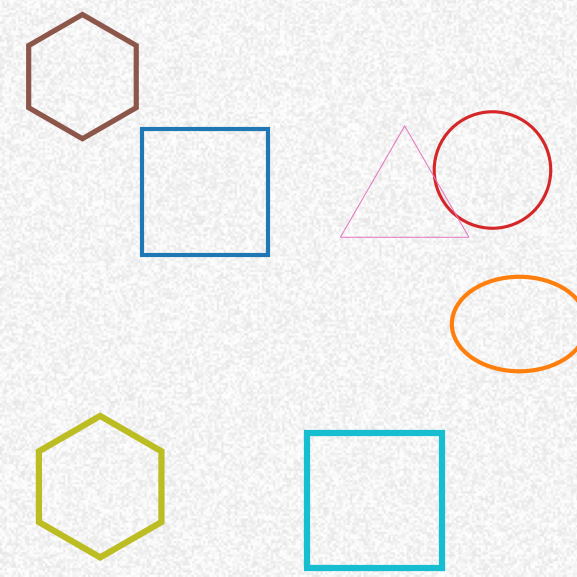[{"shape": "square", "thickness": 2, "radius": 0.54, "center": [0.355, 0.667]}, {"shape": "oval", "thickness": 2, "radius": 0.58, "center": [0.899, 0.438]}, {"shape": "circle", "thickness": 1.5, "radius": 0.5, "center": [0.853, 0.705]}, {"shape": "hexagon", "thickness": 2.5, "radius": 0.54, "center": [0.143, 0.866]}, {"shape": "triangle", "thickness": 0.5, "radius": 0.64, "center": [0.701, 0.653]}, {"shape": "hexagon", "thickness": 3, "radius": 0.61, "center": [0.173, 0.156]}, {"shape": "square", "thickness": 3, "radius": 0.58, "center": [0.649, 0.133]}]